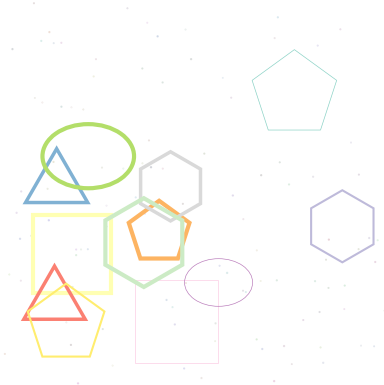[{"shape": "pentagon", "thickness": 0.5, "radius": 0.58, "center": [0.765, 0.756]}, {"shape": "square", "thickness": 3, "radius": 0.51, "center": [0.187, 0.34]}, {"shape": "hexagon", "thickness": 1.5, "radius": 0.47, "center": [0.889, 0.412]}, {"shape": "triangle", "thickness": 2.5, "radius": 0.46, "center": [0.142, 0.217]}, {"shape": "triangle", "thickness": 2.5, "radius": 0.47, "center": [0.147, 0.521]}, {"shape": "pentagon", "thickness": 3, "radius": 0.41, "center": [0.413, 0.396]}, {"shape": "oval", "thickness": 3, "radius": 0.59, "center": [0.229, 0.594]}, {"shape": "square", "thickness": 0.5, "radius": 0.54, "center": [0.458, 0.166]}, {"shape": "hexagon", "thickness": 2.5, "radius": 0.45, "center": [0.443, 0.516]}, {"shape": "oval", "thickness": 0.5, "radius": 0.44, "center": [0.568, 0.266]}, {"shape": "hexagon", "thickness": 3, "radius": 0.58, "center": [0.374, 0.37]}, {"shape": "pentagon", "thickness": 1.5, "radius": 0.52, "center": [0.172, 0.159]}]